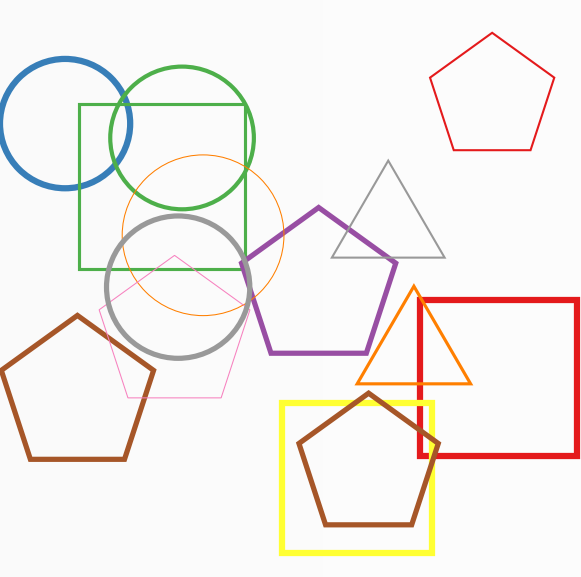[{"shape": "square", "thickness": 3, "radius": 0.68, "center": [0.858, 0.344]}, {"shape": "pentagon", "thickness": 1, "radius": 0.56, "center": [0.847, 0.83]}, {"shape": "circle", "thickness": 3, "radius": 0.56, "center": [0.112, 0.785]}, {"shape": "circle", "thickness": 2, "radius": 0.62, "center": [0.313, 0.76]}, {"shape": "square", "thickness": 1.5, "radius": 0.72, "center": [0.279, 0.676]}, {"shape": "pentagon", "thickness": 2.5, "radius": 0.7, "center": [0.548, 0.5]}, {"shape": "triangle", "thickness": 1.5, "radius": 0.56, "center": [0.712, 0.391]}, {"shape": "circle", "thickness": 0.5, "radius": 0.7, "center": [0.349, 0.592]}, {"shape": "square", "thickness": 3, "radius": 0.65, "center": [0.614, 0.171]}, {"shape": "pentagon", "thickness": 2.5, "radius": 0.69, "center": [0.133, 0.315]}, {"shape": "pentagon", "thickness": 2.5, "radius": 0.63, "center": [0.634, 0.192]}, {"shape": "pentagon", "thickness": 0.5, "radius": 0.68, "center": [0.3, 0.421]}, {"shape": "circle", "thickness": 2.5, "radius": 0.62, "center": [0.307, 0.502]}, {"shape": "triangle", "thickness": 1, "radius": 0.56, "center": [0.668, 0.609]}]